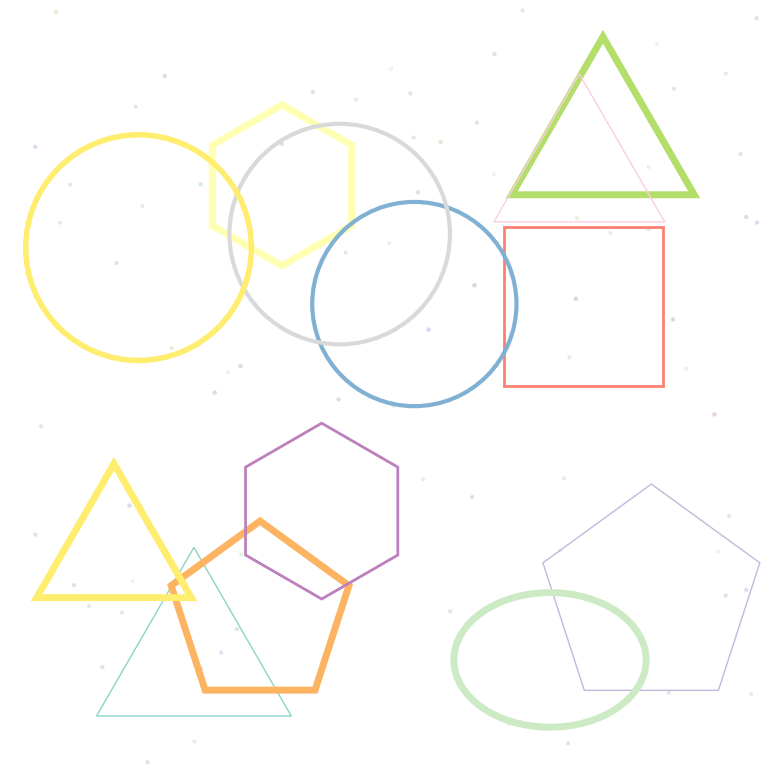[{"shape": "triangle", "thickness": 0.5, "radius": 0.73, "center": [0.252, 0.143]}, {"shape": "hexagon", "thickness": 2.5, "radius": 0.52, "center": [0.366, 0.759]}, {"shape": "pentagon", "thickness": 0.5, "radius": 0.74, "center": [0.846, 0.223]}, {"shape": "square", "thickness": 1, "radius": 0.52, "center": [0.757, 0.602]}, {"shape": "circle", "thickness": 1.5, "radius": 0.66, "center": [0.538, 0.605]}, {"shape": "pentagon", "thickness": 2.5, "radius": 0.61, "center": [0.338, 0.202]}, {"shape": "triangle", "thickness": 2.5, "radius": 0.68, "center": [0.783, 0.815]}, {"shape": "triangle", "thickness": 0.5, "radius": 0.64, "center": [0.752, 0.776]}, {"shape": "circle", "thickness": 1.5, "radius": 0.72, "center": [0.441, 0.696]}, {"shape": "hexagon", "thickness": 1, "radius": 0.57, "center": [0.418, 0.336]}, {"shape": "oval", "thickness": 2.5, "radius": 0.62, "center": [0.714, 0.143]}, {"shape": "circle", "thickness": 2, "radius": 0.73, "center": [0.18, 0.678]}, {"shape": "triangle", "thickness": 2.5, "radius": 0.58, "center": [0.148, 0.282]}]